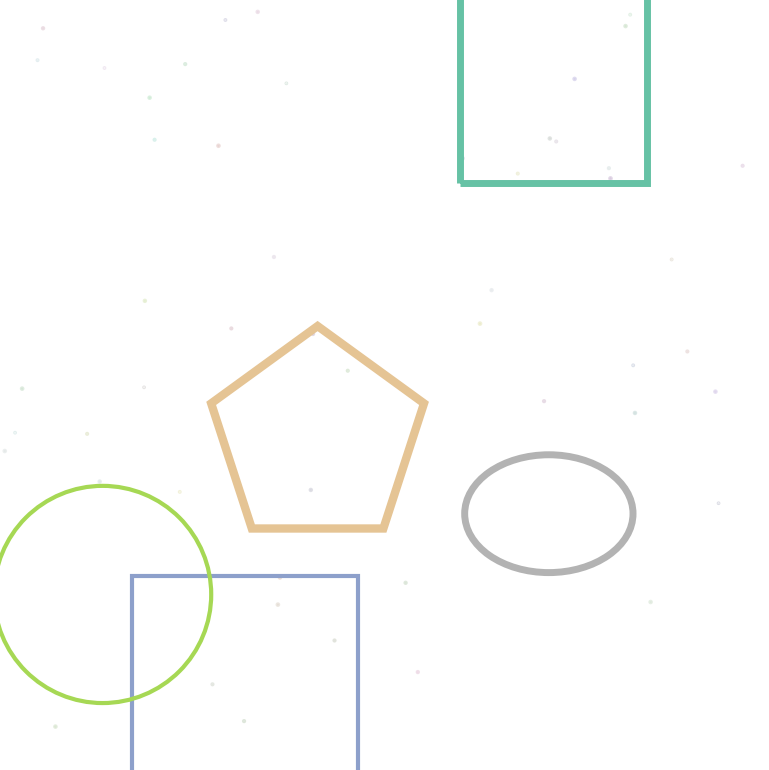[{"shape": "square", "thickness": 2.5, "radius": 0.61, "center": [0.719, 0.883]}, {"shape": "square", "thickness": 1.5, "radius": 0.73, "center": [0.318, 0.105]}, {"shape": "circle", "thickness": 1.5, "radius": 0.71, "center": [0.133, 0.228]}, {"shape": "pentagon", "thickness": 3, "radius": 0.73, "center": [0.412, 0.431]}, {"shape": "oval", "thickness": 2.5, "radius": 0.55, "center": [0.713, 0.333]}]